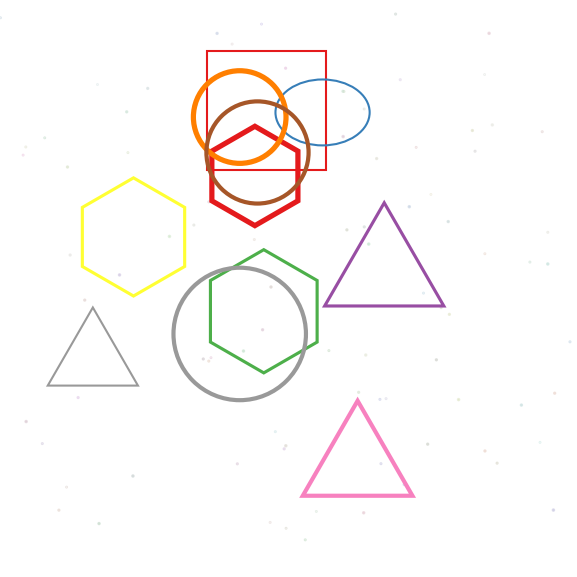[{"shape": "square", "thickness": 1, "radius": 0.52, "center": [0.461, 0.808]}, {"shape": "hexagon", "thickness": 2.5, "radius": 0.43, "center": [0.441, 0.694]}, {"shape": "oval", "thickness": 1, "radius": 0.41, "center": [0.559, 0.804]}, {"shape": "hexagon", "thickness": 1.5, "radius": 0.53, "center": [0.457, 0.46]}, {"shape": "triangle", "thickness": 1.5, "radius": 0.6, "center": [0.665, 0.529]}, {"shape": "circle", "thickness": 2.5, "radius": 0.4, "center": [0.415, 0.796]}, {"shape": "hexagon", "thickness": 1.5, "radius": 0.51, "center": [0.231, 0.589]}, {"shape": "circle", "thickness": 2, "radius": 0.44, "center": [0.446, 0.735]}, {"shape": "triangle", "thickness": 2, "radius": 0.55, "center": [0.619, 0.196]}, {"shape": "triangle", "thickness": 1, "radius": 0.45, "center": [0.161, 0.377]}, {"shape": "circle", "thickness": 2, "radius": 0.57, "center": [0.415, 0.421]}]